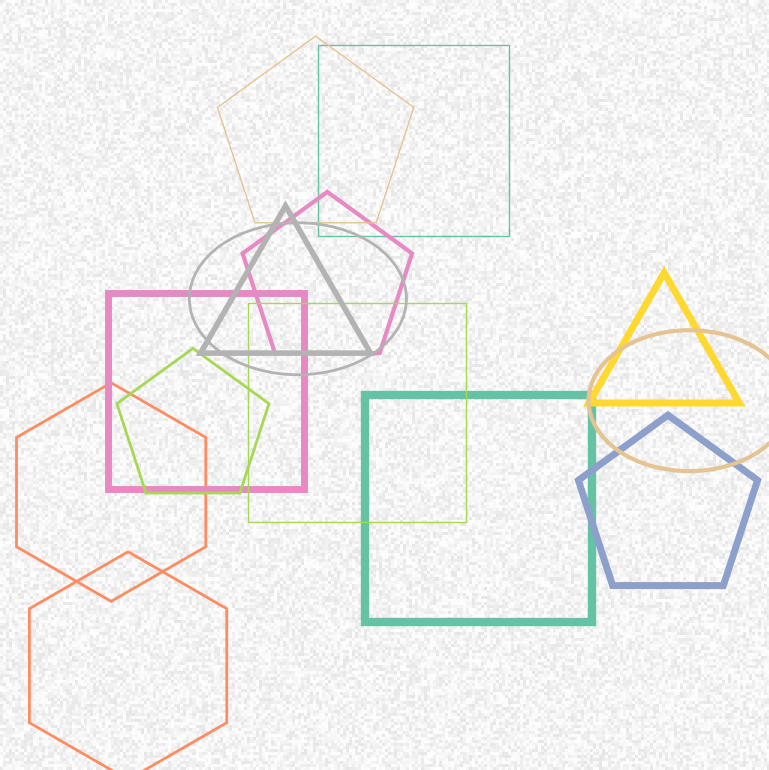[{"shape": "square", "thickness": 0.5, "radius": 0.62, "center": [0.537, 0.817]}, {"shape": "square", "thickness": 3, "radius": 0.74, "center": [0.621, 0.34]}, {"shape": "hexagon", "thickness": 1, "radius": 0.74, "center": [0.166, 0.135]}, {"shape": "hexagon", "thickness": 1, "radius": 0.71, "center": [0.144, 0.361]}, {"shape": "pentagon", "thickness": 2.5, "radius": 0.61, "center": [0.868, 0.339]}, {"shape": "square", "thickness": 2.5, "radius": 0.64, "center": [0.268, 0.492]}, {"shape": "pentagon", "thickness": 1.5, "radius": 0.58, "center": [0.425, 0.635]}, {"shape": "square", "thickness": 0.5, "radius": 0.71, "center": [0.464, 0.464]}, {"shape": "pentagon", "thickness": 1, "radius": 0.52, "center": [0.251, 0.444]}, {"shape": "triangle", "thickness": 2.5, "radius": 0.56, "center": [0.863, 0.533]}, {"shape": "oval", "thickness": 1.5, "radius": 0.65, "center": [0.895, 0.48]}, {"shape": "pentagon", "thickness": 0.5, "radius": 0.67, "center": [0.41, 0.819]}, {"shape": "triangle", "thickness": 2, "radius": 0.64, "center": [0.371, 0.605]}, {"shape": "oval", "thickness": 1, "radius": 0.7, "center": [0.387, 0.612]}]